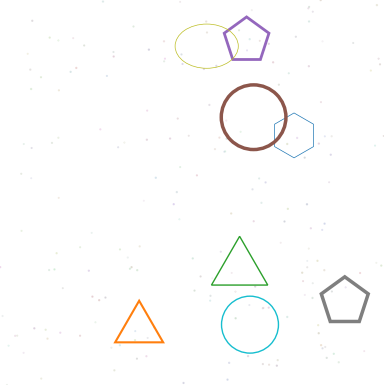[{"shape": "hexagon", "thickness": 0.5, "radius": 0.29, "center": [0.764, 0.648]}, {"shape": "triangle", "thickness": 1.5, "radius": 0.36, "center": [0.361, 0.147]}, {"shape": "triangle", "thickness": 1, "radius": 0.42, "center": [0.622, 0.302]}, {"shape": "pentagon", "thickness": 2, "radius": 0.31, "center": [0.64, 0.895]}, {"shape": "circle", "thickness": 2.5, "radius": 0.42, "center": [0.659, 0.696]}, {"shape": "pentagon", "thickness": 2.5, "radius": 0.32, "center": [0.896, 0.217]}, {"shape": "oval", "thickness": 0.5, "radius": 0.41, "center": [0.537, 0.88]}, {"shape": "circle", "thickness": 1, "radius": 0.37, "center": [0.649, 0.157]}]